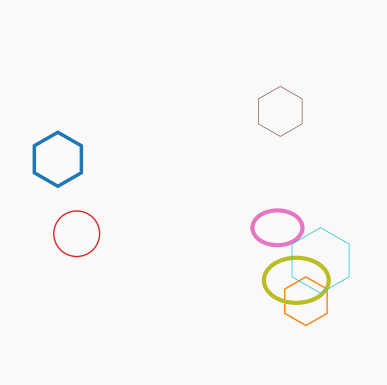[{"shape": "hexagon", "thickness": 2.5, "radius": 0.35, "center": [0.149, 0.586]}, {"shape": "hexagon", "thickness": 1, "radius": 0.32, "center": [0.79, 0.218]}, {"shape": "circle", "thickness": 1, "radius": 0.3, "center": [0.198, 0.393]}, {"shape": "hexagon", "thickness": 0.5, "radius": 0.33, "center": [0.723, 0.711]}, {"shape": "oval", "thickness": 3, "radius": 0.32, "center": [0.716, 0.408]}, {"shape": "oval", "thickness": 3, "radius": 0.42, "center": [0.765, 0.272]}, {"shape": "hexagon", "thickness": 0.5, "radius": 0.43, "center": [0.827, 0.324]}]